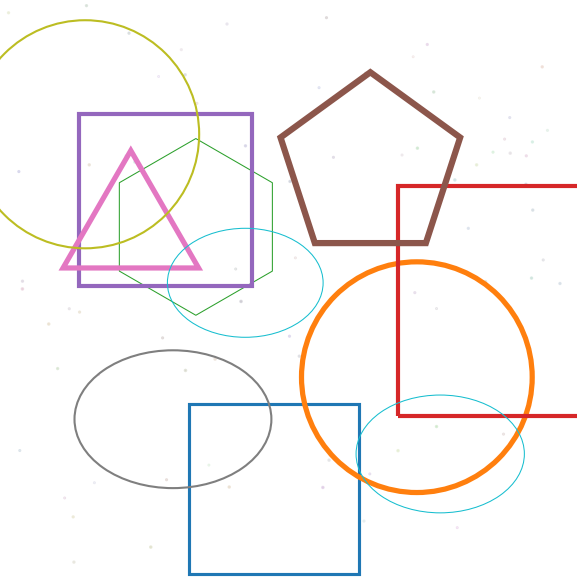[{"shape": "square", "thickness": 1.5, "radius": 0.74, "center": [0.475, 0.153]}, {"shape": "circle", "thickness": 2.5, "radius": 1.0, "center": [0.722, 0.346]}, {"shape": "hexagon", "thickness": 0.5, "radius": 0.77, "center": [0.339, 0.606]}, {"shape": "square", "thickness": 2, "radius": 0.99, "center": [0.888, 0.478]}, {"shape": "square", "thickness": 2, "radius": 0.75, "center": [0.287, 0.653]}, {"shape": "pentagon", "thickness": 3, "radius": 0.82, "center": [0.641, 0.71]}, {"shape": "triangle", "thickness": 2.5, "radius": 0.68, "center": [0.227, 0.603]}, {"shape": "oval", "thickness": 1, "radius": 0.85, "center": [0.299, 0.273]}, {"shape": "circle", "thickness": 1, "radius": 0.99, "center": [0.147, 0.767]}, {"shape": "oval", "thickness": 0.5, "radius": 0.67, "center": [0.425, 0.509]}, {"shape": "oval", "thickness": 0.5, "radius": 0.73, "center": [0.762, 0.213]}]